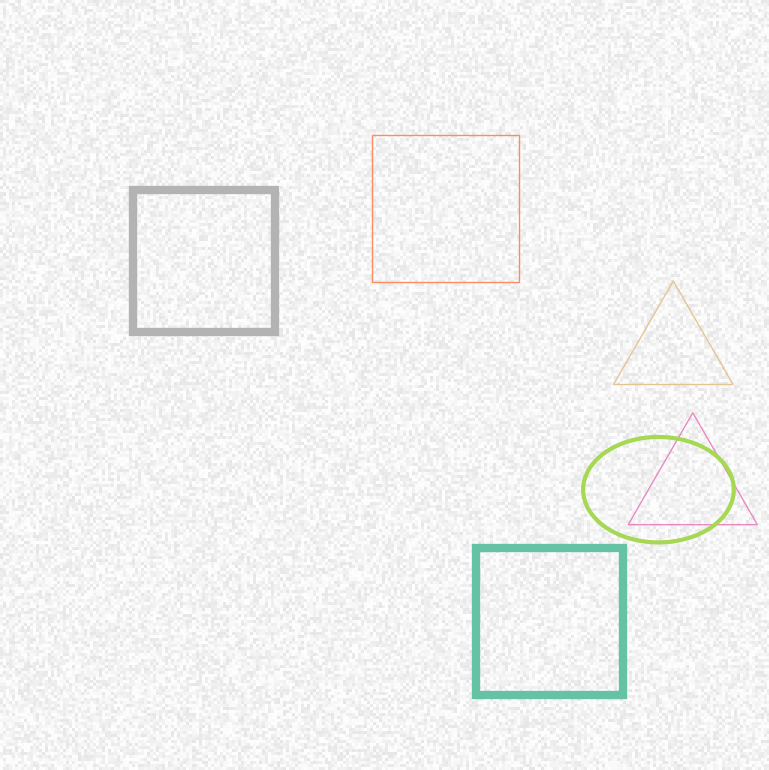[{"shape": "square", "thickness": 3, "radius": 0.48, "center": [0.713, 0.193]}, {"shape": "square", "thickness": 0.5, "radius": 0.48, "center": [0.579, 0.729]}, {"shape": "triangle", "thickness": 0.5, "radius": 0.48, "center": [0.9, 0.367]}, {"shape": "oval", "thickness": 1.5, "radius": 0.49, "center": [0.855, 0.364]}, {"shape": "triangle", "thickness": 0.5, "radius": 0.45, "center": [0.874, 0.545]}, {"shape": "square", "thickness": 3, "radius": 0.46, "center": [0.265, 0.661]}]